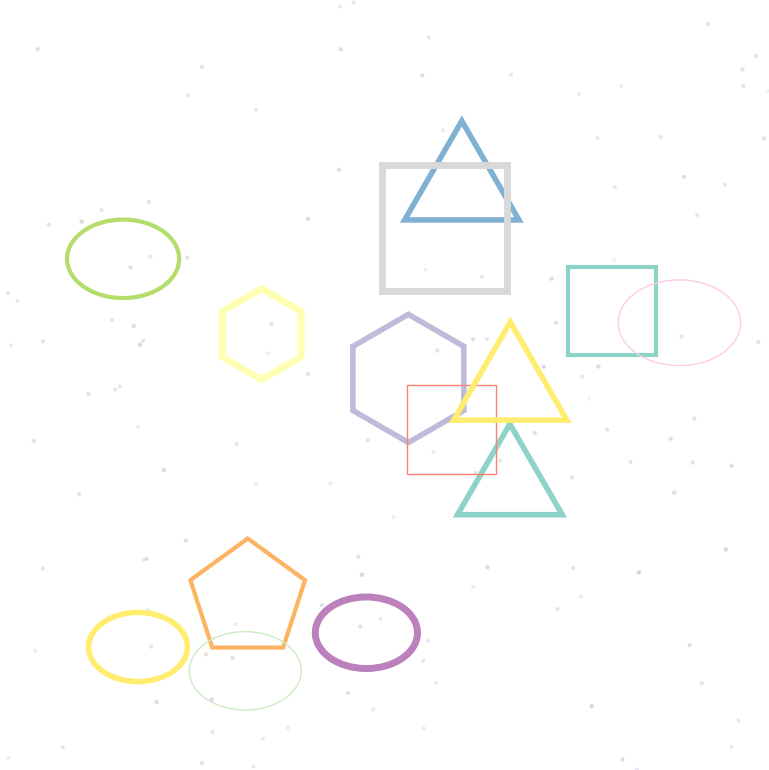[{"shape": "triangle", "thickness": 2, "radius": 0.39, "center": [0.662, 0.371]}, {"shape": "square", "thickness": 1.5, "radius": 0.29, "center": [0.795, 0.596]}, {"shape": "hexagon", "thickness": 2.5, "radius": 0.3, "center": [0.34, 0.566]}, {"shape": "hexagon", "thickness": 2, "radius": 0.42, "center": [0.53, 0.509]}, {"shape": "square", "thickness": 0.5, "radius": 0.29, "center": [0.586, 0.442]}, {"shape": "triangle", "thickness": 2, "radius": 0.43, "center": [0.6, 0.757]}, {"shape": "pentagon", "thickness": 1.5, "radius": 0.39, "center": [0.322, 0.222]}, {"shape": "oval", "thickness": 1.5, "radius": 0.36, "center": [0.16, 0.664]}, {"shape": "oval", "thickness": 0.5, "radius": 0.4, "center": [0.882, 0.581]}, {"shape": "square", "thickness": 2.5, "radius": 0.41, "center": [0.577, 0.704]}, {"shape": "oval", "thickness": 2.5, "radius": 0.33, "center": [0.476, 0.178]}, {"shape": "oval", "thickness": 0.5, "radius": 0.36, "center": [0.319, 0.129]}, {"shape": "oval", "thickness": 2, "radius": 0.32, "center": [0.179, 0.16]}, {"shape": "triangle", "thickness": 2, "radius": 0.42, "center": [0.663, 0.497]}]